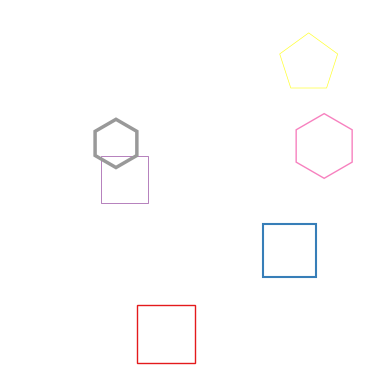[{"shape": "square", "thickness": 1, "radius": 0.37, "center": [0.431, 0.133]}, {"shape": "square", "thickness": 1.5, "radius": 0.34, "center": [0.752, 0.349]}, {"shape": "square", "thickness": 0.5, "radius": 0.31, "center": [0.323, 0.534]}, {"shape": "pentagon", "thickness": 0.5, "radius": 0.4, "center": [0.802, 0.835]}, {"shape": "hexagon", "thickness": 1, "radius": 0.42, "center": [0.842, 0.621]}, {"shape": "hexagon", "thickness": 2.5, "radius": 0.31, "center": [0.301, 0.627]}]